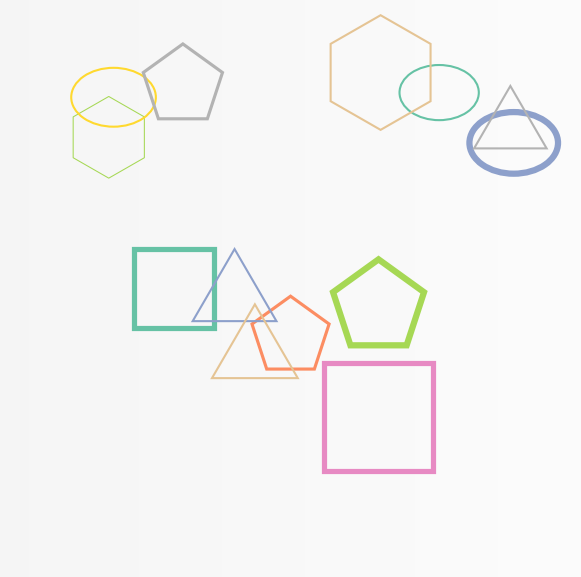[{"shape": "square", "thickness": 2.5, "radius": 0.34, "center": [0.3, 0.5]}, {"shape": "oval", "thickness": 1, "radius": 0.34, "center": [0.756, 0.839]}, {"shape": "pentagon", "thickness": 1.5, "radius": 0.35, "center": [0.5, 0.416]}, {"shape": "triangle", "thickness": 1, "radius": 0.42, "center": [0.404, 0.485]}, {"shape": "oval", "thickness": 3, "radius": 0.38, "center": [0.884, 0.752]}, {"shape": "square", "thickness": 2.5, "radius": 0.47, "center": [0.651, 0.277]}, {"shape": "pentagon", "thickness": 3, "radius": 0.41, "center": [0.651, 0.468]}, {"shape": "hexagon", "thickness": 0.5, "radius": 0.35, "center": [0.187, 0.761]}, {"shape": "oval", "thickness": 1, "radius": 0.36, "center": [0.195, 0.831]}, {"shape": "hexagon", "thickness": 1, "radius": 0.5, "center": [0.655, 0.874]}, {"shape": "triangle", "thickness": 1, "radius": 0.43, "center": [0.439, 0.387]}, {"shape": "pentagon", "thickness": 1.5, "radius": 0.36, "center": [0.315, 0.851]}, {"shape": "triangle", "thickness": 1, "radius": 0.36, "center": [0.878, 0.778]}]